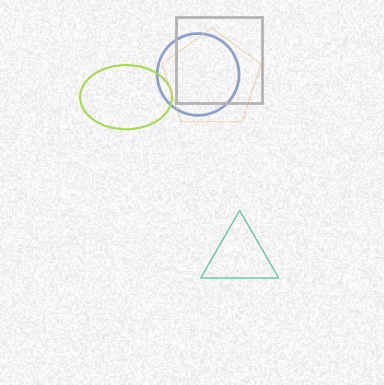[{"shape": "triangle", "thickness": 1, "radius": 0.58, "center": [0.623, 0.336]}, {"shape": "circle", "thickness": 2, "radius": 0.53, "center": [0.515, 0.807]}, {"shape": "oval", "thickness": 1.5, "radius": 0.6, "center": [0.327, 0.748]}, {"shape": "pentagon", "thickness": 0.5, "radius": 0.67, "center": [0.55, 0.793]}, {"shape": "square", "thickness": 2, "radius": 0.56, "center": [0.569, 0.844]}]